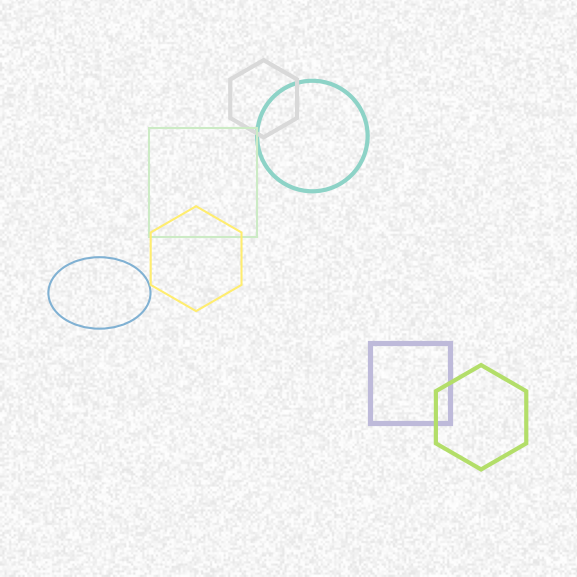[{"shape": "circle", "thickness": 2, "radius": 0.48, "center": [0.541, 0.764]}, {"shape": "square", "thickness": 2.5, "radius": 0.35, "center": [0.709, 0.336]}, {"shape": "oval", "thickness": 1, "radius": 0.44, "center": [0.172, 0.492]}, {"shape": "hexagon", "thickness": 2, "radius": 0.45, "center": [0.833, 0.277]}, {"shape": "hexagon", "thickness": 2, "radius": 0.33, "center": [0.457, 0.828]}, {"shape": "square", "thickness": 1, "radius": 0.47, "center": [0.352, 0.683]}, {"shape": "hexagon", "thickness": 1, "radius": 0.45, "center": [0.34, 0.551]}]